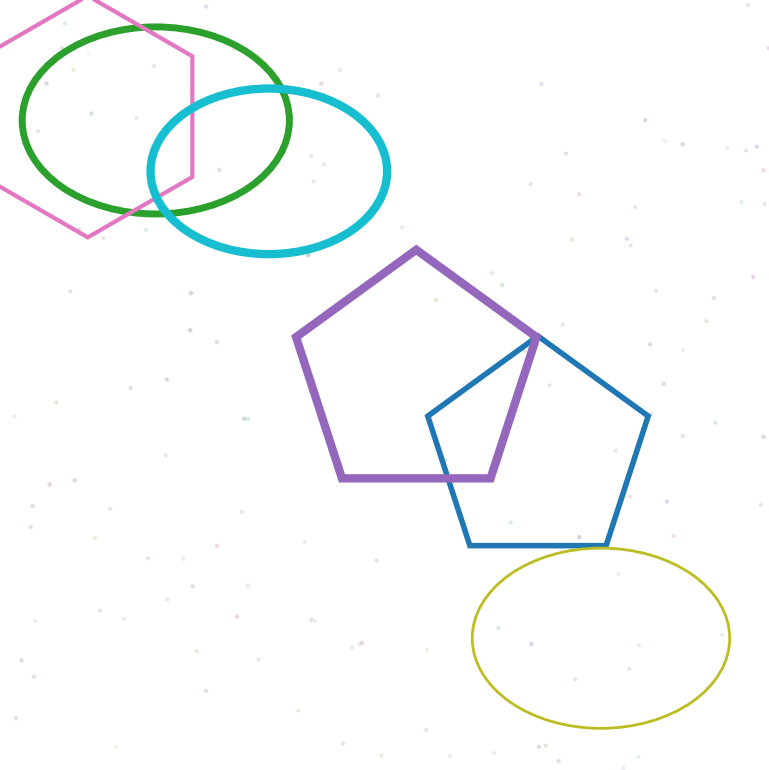[{"shape": "pentagon", "thickness": 2, "radius": 0.75, "center": [0.699, 0.413]}, {"shape": "oval", "thickness": 2.5, "radius": 0.87, "center": [0.202, 0.844]}, {"shape": "pentagon", "thickness": 3, "radius": 0.82, "center": [0.541, 0.512]}, {"shape": "hexagon", "thickness": 1.5, "radius": 0.78, "center": [0.114, 0.849]}, {"shape": "oval", "thickness": 1, "radius": 0.84, "center": [0.78, 0.171]}, {"shape": "oval", "thickness": 3, "radius": 0.77, "center": [0.349, 0.777]}]